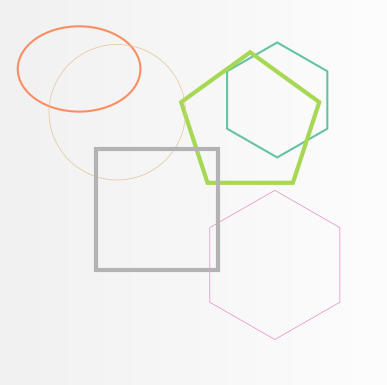[{"shape": "hexagon", "thickness": 1.5, "radius": 0.75, "center": [0.715, 0.74]}, {"shape": "oval", "thickness": 1.5, "radius": 0.79, "center": [0.204, 0.821]}, {"shape": "hexagon", "thickness": 0.5, "radius": 0.97, "center": [0.709, 0.312]}, {"shape": "pentagon", "thickness": 3, "radius": 0.94, "center": [0.646, 0.677]}, {"shape": "circle", "thickness": 0.5, "radius": 0.88, "center": [0.303, 0.709]}, {"shape": "square", "thickness": 3, "radius": 0.79, "center": [0.404, 0.456]}]